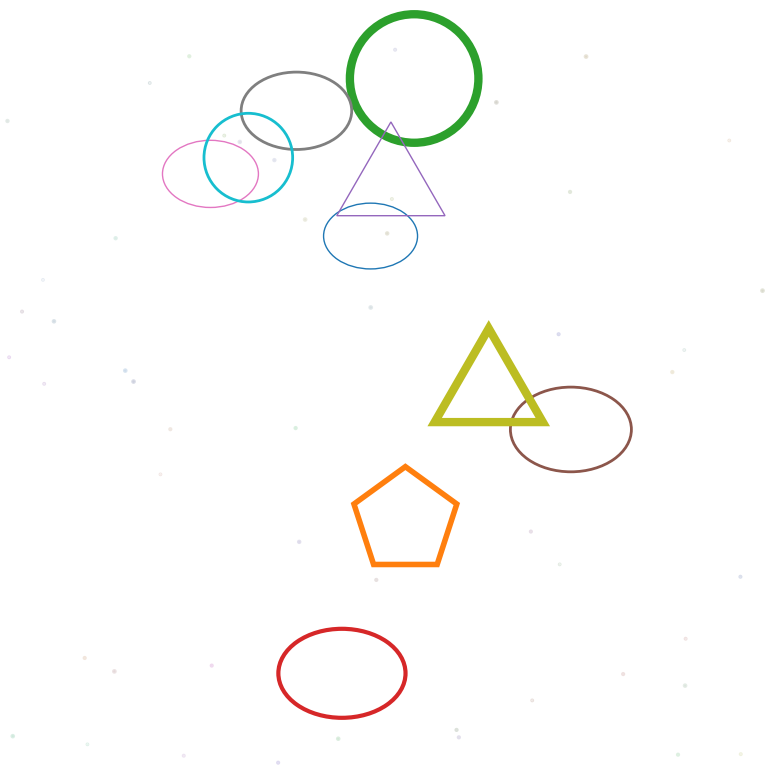[{"shape": "oval", "thickness": 0.5, "radius": 0.31, "center": [0.481, 0.693]}, {"shape": "pentagon", "thickness": 2, "radius": 0.35, "center": [0.526, 0.324]}, {"shape": "circle", "thickness": 3, "radius": 0.42, "center": [0.538, 0.898]}, {"shape": "oval", "thickness": 1.5, "radius": 0.41, "center": [0.444, 0.126]}, {"shape": "triangle", "thickness": 0.5, "radius": 0.41, "center": [0.508, 0.76]}, {"shape": "oval", "thickness": 1, "radius": 0.39, "center": [0.741, 0.442]}, {"shape": "oval", "thickness": 0.5, "radius": 0.31, "center": [0.273, 0.774]}, {"shape": "oval", "thickness": 1, "radius": 0.36, "center": [0.385, 0.856]}, {"shape": "triangle", "thickness": 3, "radius": 0.41, "center": [0.635, 0.492]}, {"shape": "circle", "thickness": 1, "radius": 0.29, "center": [0.322, 0.795]}]